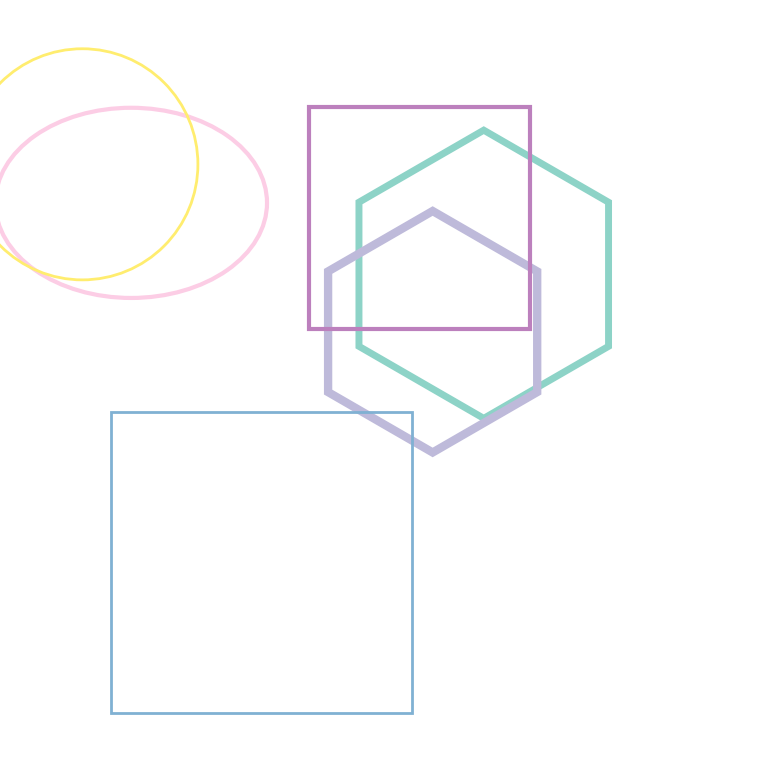[{"shape": "hexagon", "thickness": 2.5, "radius": 0.94, "center": [0.628, 0.644]}, {"shape": "hexagon", "thickness": 3, "radius": 0.78, "center": [0.562, 0.569]}, {"shape": "square", "thickness": 1, "radius": 0.98, "center": [0.339, 0.269]}, {"shape": "oval", "thickness": 1.5, "radius": 0.88, "center": [0.17, 0.737]}, {"shape": "square", "thickness": 1.5, "radius": 0.72, "center": [0.545, 0.717]}, {"shape": "circle", "thickness": 1, "radius": 0.75, "center": [0.107, 0.787]}]